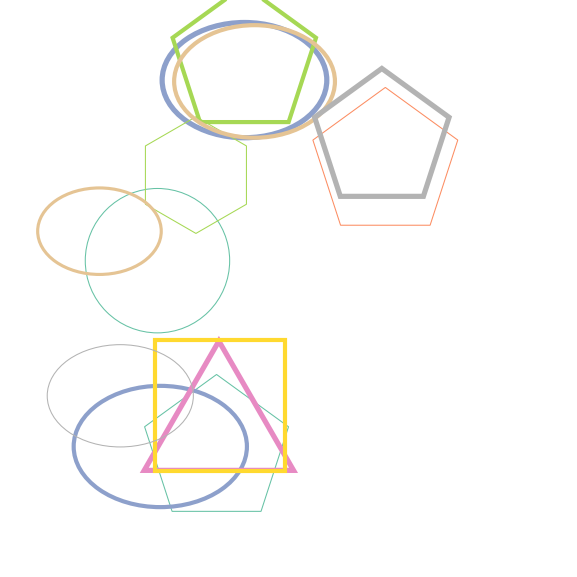[{"shape": "pentagon", "thickness": 0.5, "radius": 0.66, "center": [0.375, 0.22]}, {"shape": "circle", "thickness": 0.5, "radius": 0.63, "center": [0.273, 0.548]}, {"shape": "pentagon", "thickness": 0.5, "radius": 0.66, "center": [0.667, 0.716]}, {"shape": "oval", "thickness": 2, "radius": 0.75, "center": [0.278, 0.226]}, {"shape": "oval", "thickness": 2.5, "radius": 0.71, "center": [0.423, 0.86]}, {"shape": "triangle", "thickness": 2.5, "radius": 0.75, "center": [0.379, 0.259]}, {"shape": "hexagon", "thickness": 0.5, "radius": 0.5, "center": [0.339, 0.696]}, {"shape": "pentagon", "thickness": 2, "radius": 0.65, "center": [0.423, 0.893]}, {"shape": "square", "thickness": 2, "radius": 0.56, "center": [0.38, 0.297]}, {"shape": "oval", "thickness": 2, "radius": 0.7, "center": [0.441, 0.858]}, {"shape": "oval", "thickness": 1.5, "radius": 0.53, "center": [0.172, 0.599]}, {"shape": "pentagon", "thickness": 2.5, "radius": 0.61, "center": [0.661, 0.758]}, {"shape": "oval", "thickness": 0.5, "radius": 0.63, "center": [0.208, 0.314]}]